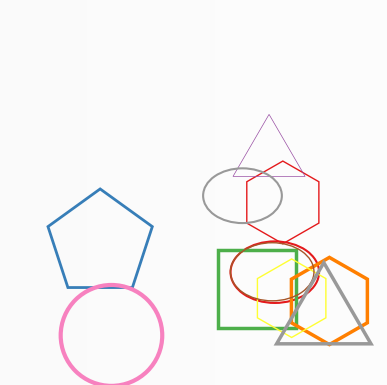[{"shape": "hexagon", "thickness": 1, "radius": 0.54, "center": [0.73, 0.474]}, {"shape": "oval", "thickness": 1.5, "radius": 0.57, "center": [0.709, 0.293]}, {"shape": "pentagon", "thickness": 2, "radius": 0.71, "center": [0.258, 0.368]}, {"shape": "square", "thickness": 2.5, "radius": 0.5, "center": [0.664, 0.25]}, {"shape": "triangle", "thickness": 0.5, "radius": 0.54, "center": [0.694, 0.595]}, {"shape": "hexagon", "thickness": 2.5, "radius": 0.57, "center": [0.85, 0.218]}, {"shape": "hexagon", "thickness": 1, "radius": 0.51, "center": [0.753, 0.225]}, {"shape": "oval", "thickness": 1, "radius": 0.54, "center": [0.702, 0.294]}, {"shape": "circle", "thickness": 3, "radius": 0.66, "center": [0.288, 0.129]}, {"shape": "oval", "thickness": 1.5, "radius": 0.51, "center": [0.626, 0.492]}, {"shape": "triangle", "thickness": 2.5, "radius": 0.7, "center": [0.836, 0.177]}]